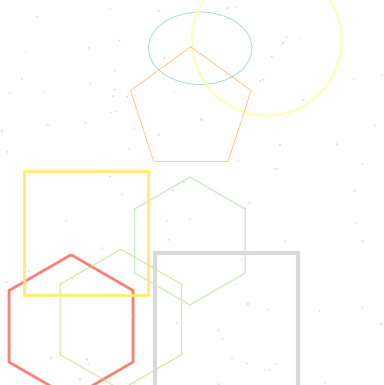[{"shape": "oval", "thickness": 0.5, "radius": 0.67, "center": [0.52, 0.875]}, {"shape": "circle", "thickness": 1.5, "radius": 0.97, "center": [0.693, 0.894]}, {"shape": "hexagon", "thickness": 2, "radius": 0.93, "center": [0.185, 0.152]}, {"shape": "pentagon", "thickness": 0.5, "radius": 0.82, "center": [0.496, 0.714]}, {"shape": "hexagon", "thickness": 0.5, "radius": 0.91, "center": [0.314, 0.17]}, {"shape": "square", "thickness": 3, "radius": 0.93, "center": [0.588, 0.158]}, {"shape": "hexagon", "thickness": 1, "radius": 0.83, "center": [0.493, 0.374]}, {"shape": "square", "thickness": 2, "radius": 0.81, "center": [0.223, 0.396]}]